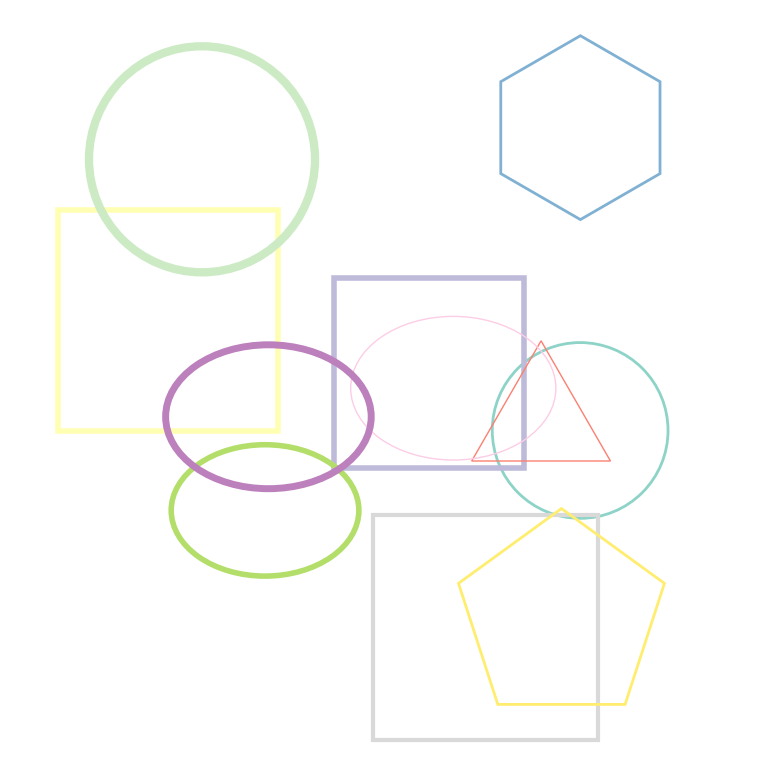[{"shape": "circle", "thickness": 1, "radius": 0.57, "center": [0.753, 0.441]}, {"shape": "square", "thickness": 2, "radius": 0.72, "center": [0.218, 0.584]}, {"shape": "square", "thickness": 2, "radius": 0.62, "center": [0.557, 0.516]}, {"shape": "triangle", "thickness": 0.5, "radius": 0.52, "center": [0.703, 0.453]}, {"shape": "hexagon", "thickness": 1, "radius": 0.6, "center": [0.754, 0.834]}, {"shape": "oval", "thickness": 2, "radius": 0.61, "center": [0.344, 0.337]}, {"shape": "oval", "thickness": 0.5, "radius": 0.67, "center": [0.589, 0.496]}, {"shape": "square", "thickness": 1.5, "radius": 0.73, "center": [0.631, 0.185]}, {"shape": "oval", "thickness": 2.5, "radius": 0.67, "center": [0.349, 0.459]}, {"shape": "circle", "thickness": 3, "radius": 0.73, "center": [0.262, 0.793]}, {"shape": "pentagon", "thickness": 1, "radius": 0.7, "center": [0.729, 0.199]}]